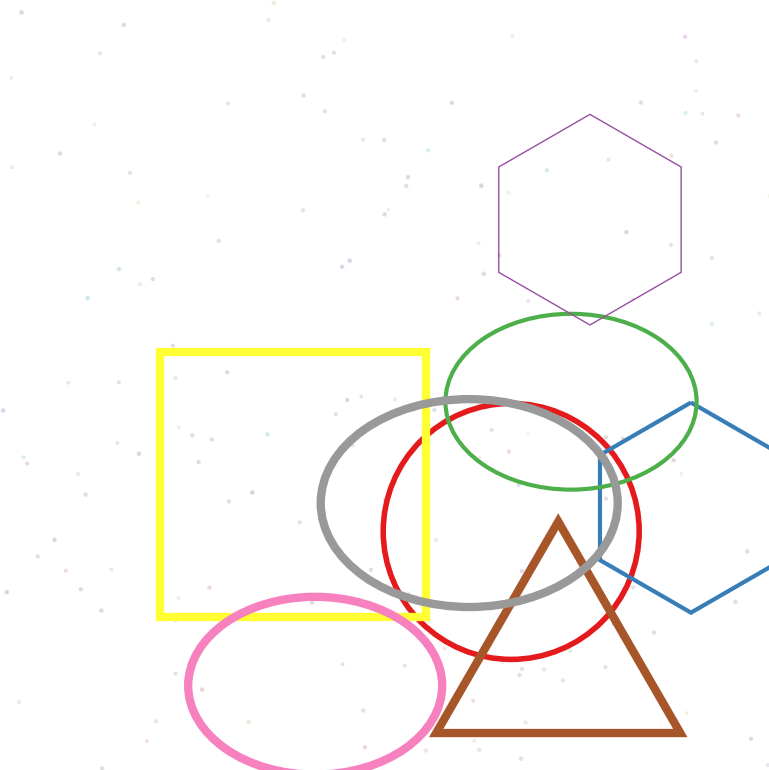[{"shape": "circle", "thickness": 2, "radius": 0.83, "center": [0.664, 0.31]}, {"shape": "hexagon", "thickness": 1.5, "radius": 0.68, "center": [0.897, 0.341]}, {"shape": "oval", "thickness": 1.5, "radius": 0.82, "center": [0.742, 0.478]}, {"shape": "hexagon", "thickness": 0.5, "radius": 0.68, "center": [0.766, 0.715]}, {"shape": "square", "thickness": 3, "radius": 0.86, "center": [0.381, 0.371]}, {"shape": "triangle", "thickness": 3, "radius": 0.92, "center": [0.725, 0.14]}, {"shape": "oval", "thickness": 3, "radius": 0.82, "center": [0.409, 0.109]}, {"shape": "oval", "thickness": 3, "radius": 0.96, "center": [0.609, 0.347]}]